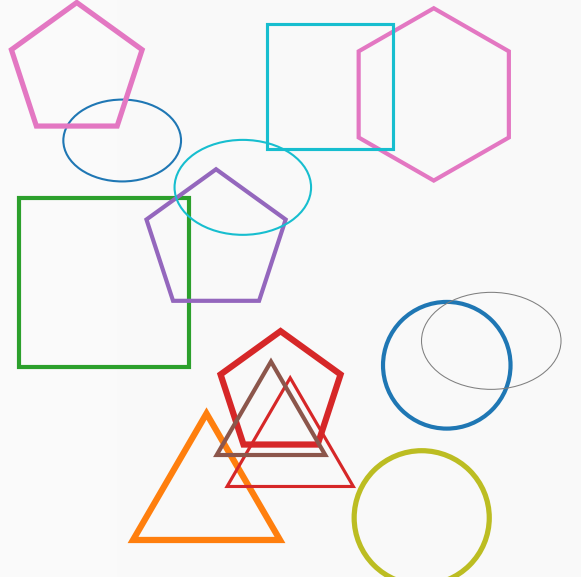[{"shape": "oval", "thickness": 1, "radius": 0.51, "center": [0.21, 0.756]}, {"shape": "circle", "thickness": 2, "radius": 0.55, "center": [0.769, 0.367]}, {"shape": "triangle", "thickness": 3, "radius": 0.73, "center": [0.355, 0.137]}, {"shape": "square", "thickness": 2, "radius": 0.73, "center": [0.179, 0.51]}, {"shape": "pentagon", "thickness": 3, "radius": 0.54, "center": [0.483, 0.317]}, {"shape": "triangle", "thickness": 1.5, "radius": 0.63, "center": [0.499, 0.219]}, {"shape": "pentagon", "thickness": 2, "radius": 0.63, "center": [0.372, 0.58]}, {"shape": "triangle", "thickness": 2, "radius": 0.54, "center": [0.466, 0.265]}, {"shape": "pentagon", "thickness": 2.5, "radius": 0.59, "center": [0.132, 0.877]}, {"shape": "hexagon", "thickness": 2, "radius": 0.75, "center": [0.746, 0.836]}, {"shape": "oval", "thickness": 0.5, "radius": 0.6, "center": [0.845, 0.409]}, {"shape": "circle", "thickness": 2.5, "radius": 0.58, "center": [0.726, 0.102]}, {"shape": "square", "thickness": 1.5, "radius": 0.54, "center": [0.568, 0.85]}, {"shape": "oval", "thickness": 1, "radius": 0.59, "center": [0.418, 0.675]}]